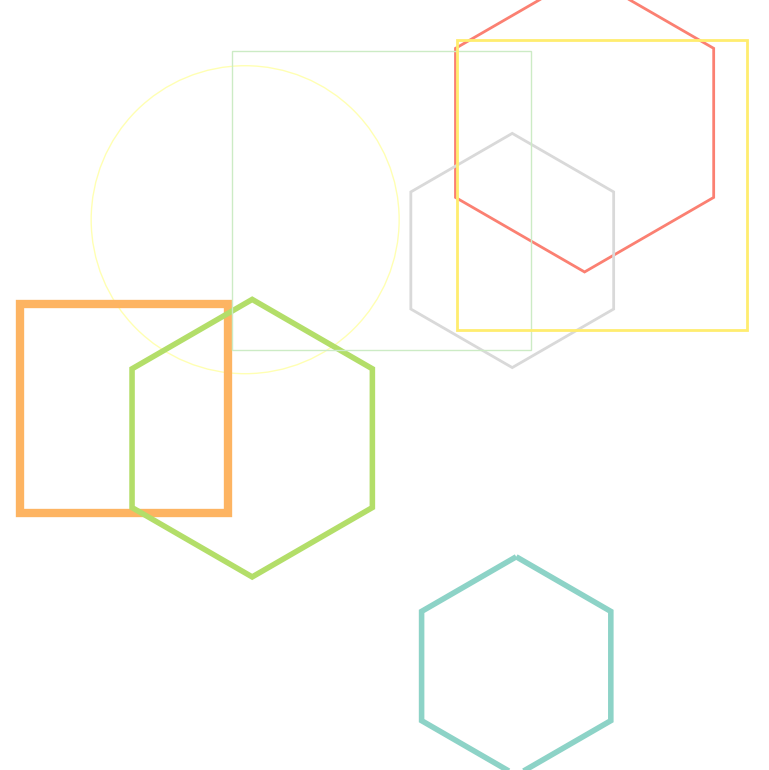[{"shape": "hexagon", "thickness": 2, "radius": 0.71, "center": [0.67, 0.135]}, {"shape": "circle", "thickness": 0.5, "radius": 1.0, "center": [0.318, 0.715]}, {"shape": "hexagon", "thickness": 1, "radius": 0.97, "center": [0.759, 0.84]}, {"shape": "square", "thickness": 3, "radius": 0.68, "center": [0.161, 0.469]}, {"shape": "hexagon", "thickness": 2, "radius": 0.9, "center": [0.328, 0.431]}, {"shape": "hexagon", "thickness": 1, "radius": 0.76, "center": [0.665, 0.675]}, {"shape": "square", "thickness": 0.5, "radius": 0.97, "center": [0.496, 0.739]}, {"shape": "square", "thickness": 1, "radius": 0.94, "center": [0.782, 0.76]}]